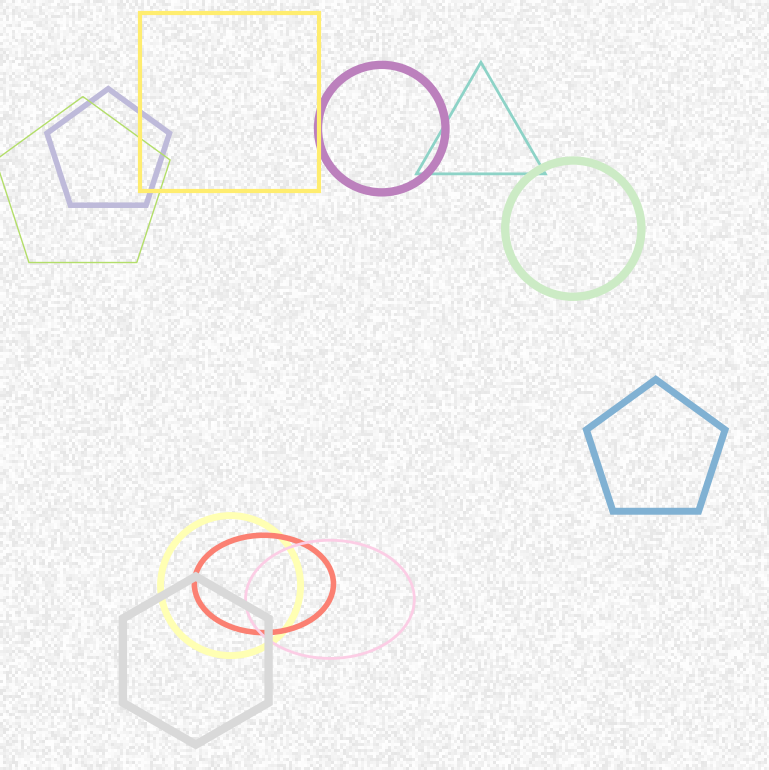[{"shape": "triangle", "thickness": 1, "radius": 0.48, "center": [0.625, 0.822]}, {"shape": "circle", "thickness": 2.5, "radius": 0.45, "center": [0.299, 0.24]}, {"shape": "pentagon", "thickness": 2, "radius": 0.42, "center": [0.141, 0.801]}, {"shape": "oval", "thickness": 2, "radius": 0.45, "center": [0.343, 0.242]}, {"shape": "pentagon", "thickness": 2.5, "radius": 0.47, "center": [0.852, 0.413]}, {"shape": "pentagon", "thickness": 0.5, "radius": 0.6, "center": [0.108, 0.755]}, {"shape": "oval", "thickness": 1, "radius": 0.55, "center": [0.429, 0.222]}, {"shape": "hexagon", "thickness": 3, "radius": 0.55, "center": [0.254, 0.142]}, {"shape": "circle", "thickness": 3, "radius": 0.41, "center": [0.496, 0.833]}, {"shape": "circle", "thickness": 3, "radius": 0.44, "center": [0.745, 0.703]}, {"shape": "square", "thickness": 1.5, "radius": 0.58, "center": [0.299, 0.867]}]